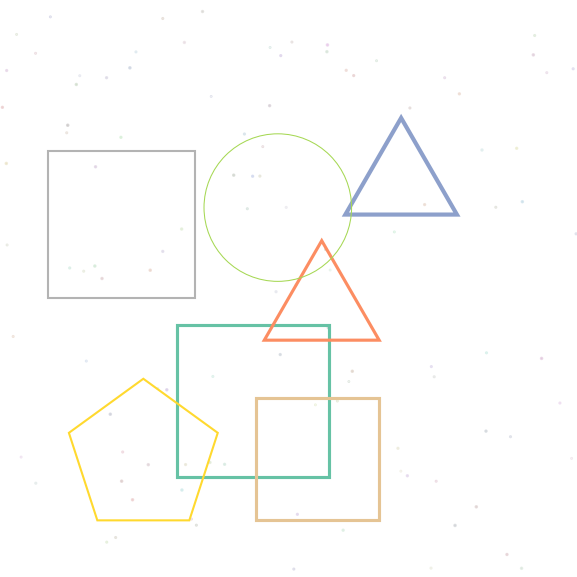[{"shape": "square", "thickness": 1.5, "radius": 0.65, "center": [0.438, 0.305]}, {"shape": "triangle", "thickness": 1.5, "radius": 0.57, "center": [0.557, 0.468]}, {"shape": "triangle", "thickness": 2, "radius": 0.56, "center": [0.695, 0.683]}, {"shape": "circle", "thickness": 0.5, "radius": 0.64, "center": [0.481, 0.64]}, {"shape": "pentagon", "thickness": 1, "radius": 0.68, "center": [0.248, 0.208]}, {"shape": "square", "thickness": 1.5, "radius": 0.53, "center": [0.55, 0.205]}, {"shape": "square", "thickness": 1, "radius": 0.63, "center": [0.21, 0.611]}]